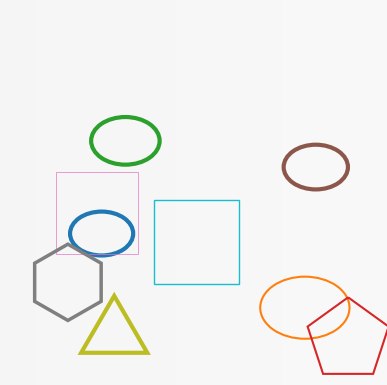[{"shape": "oval", "thickness": 3, "radius": 0.41, "center": [0.262, 0.393]}, {"shape": "oval", "thickness": 1.5, "radius": 0.58, "center": [0.787, 0.201]}, {"shape": "oval", "thickness": 3, "radius": 0.44, "center": [0.324, 0.634]}, {"shape": "pentagon", "thickness": 1.5, "radius": 0.55, "center": [0.898, 0.118]}, {"shape": "oval", "thickness": 3, "radius": 0.41, "center": [0.815, 0.566]}, {"shape": "square", "thickness": 0.5, "radius": 0.53, "center": [0.25, 0.447]}, {"shape": "hexagon", "thickness": 2.5, "radius": 0.5, "center": [0.175, 0.267]}, {"shape": "triangle", "thickness": 3, "radius": 0.49, "center": [0.295, 0.133]}, {"shape": "square", "thickness": 1, "radius": 0.55, "center": [0.507, 0.37]}]